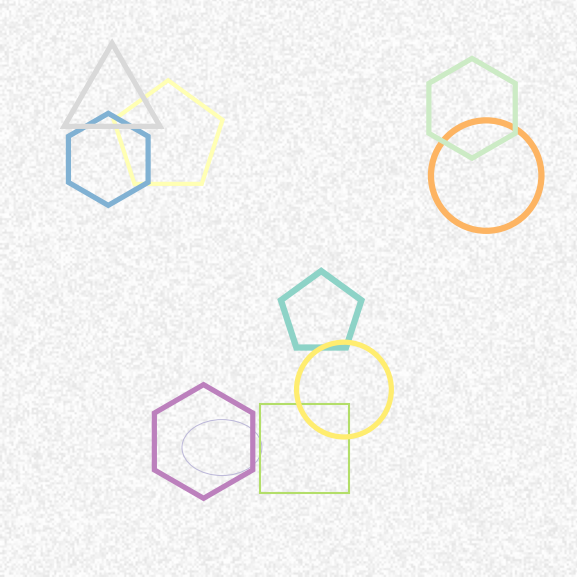[{"shape": "pentagon", "thickness": 3, "radius": 0.37, "center": [0.556, 0.457]}, {"shape": "pentagon", "thickness": 2, "radius": 0.5, "center": [0.291, 0.761]}, {"shape": "oval", "thickness": 0.5, "radius": 0.35, "center": [0.384, 0.224]}, {"shape": "hexagon", "thickness": 2.5, "radius": 0.4, "center": [0.187, 0.723]}, {"shape": "circle", "thickness": 3, "radius": 0.48, "center": [0.842, 0.695]}, {"shape": "square", "thickness": 1, "radius": 0.39, "center": [0.528, 0.222]}, {"shape": "triangle", "thickness": 2.5, "radius": 0.48, "center": [0.194, 0.828]}, {"shape": "hexagon", "thickness": 2.5, "radius": 0.49, "center": [0.352, 0.235]}, {"shape": "hexagon", "thickness": 2.5, "radius": 0.43, "center": [0.817, 0.812]}, {"shape": "circle", "thickness": 2.5, "radius": 0.41, "center": [0.596, 0.325]}]